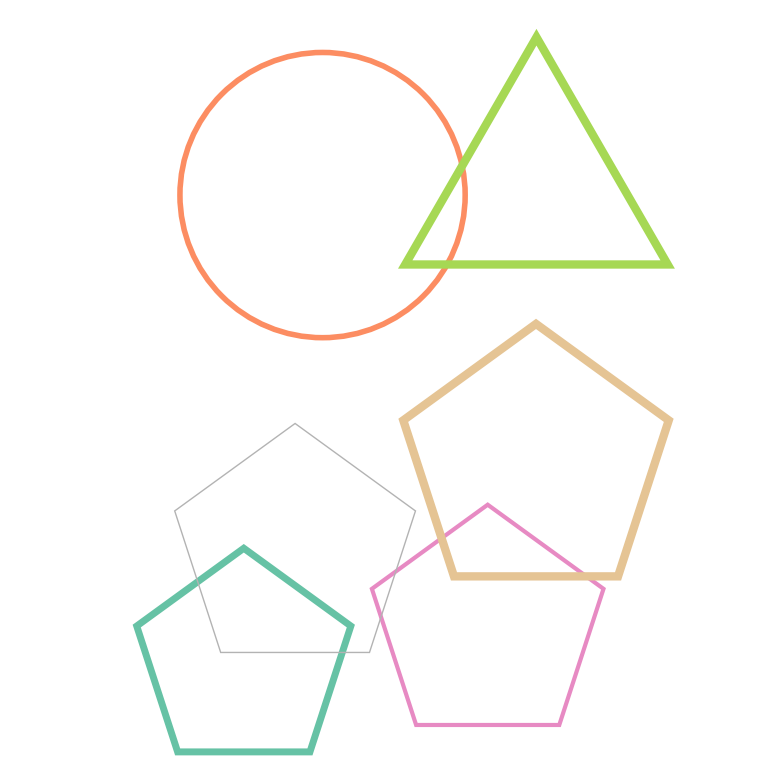[{"shape": "pentagon", "thickness": 2.5, "radius": 0.73, "center": [0.317, 0.142]}, {"shape": "circle", "thickness": 2, "radius": 0.93, "center": [0.419, 0.747]}, {"shape": "pentagon", "thickness": 1.5, "radius": 0.79, "center": [0.633, 0.186]}, {"shape": "triangle", "thickness": 3, "radius": 0.98, "center": [0.697, 0.755]}, {"shape": "pentagon", "thickness": 3, "radius": 0.91, "center": [0.696, 0.398]}, {"shape": "pentagon", "thickness": 0.5, "radius": 0.82, "center": [0.383, 0.286]}]